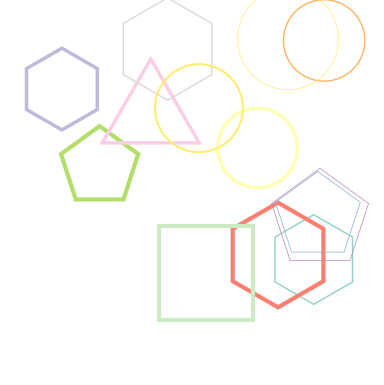[{"shape": "hexagon", "thickness": 1, "radius": 0.58, "center": [0.815, 0.326]}, {"shape": "circle", "thickness": 2.5, "radius": 0.52, "center": [0.669, 0.616]}, {"shape": "hexagon", "thickness": 2.5, "radius": 0.53, "center": [0.161, 0.769]}, {"shape": "hexagon", "thickness": 3, "radius": 0.68, "center": [0.722, 0.338]}, {"shape": "pentagon", "thickness": 0.5, "radius": 0.58, "center": [0.826, 0.439]}, {"shape": "circle", "thickness": 1, "radius": 0.53, "center": [0.842, 0.895]}, {"shape": "pentagon", "thickness": 3, "radius": 0.53, "center": [0.259, 0.567]}, {"shape": "triangle", "thickness": 2.5, "radius": 0.73, "center": [0.392, 0.702]}, {"shape": "hexagon", "thickness": 1, "radius": 0.66, "center": [0.435, 0.873]}, {"shape": "pentagon", "thickness": 0.5, "radius": 0.66, "center": [0.831, 0.43]}, {"shape": "square", "thickness": 3, "radius": 0.61, "center": [0.535, 0.291]}, {"shape": "circle", "thickness": 1.5, "radius": 0.57, "center": [0.517, 0.719]}, {"shape": "circle", "thickness": 0.5, "radius": 0.66, "center": [0.748, 0.898]}]